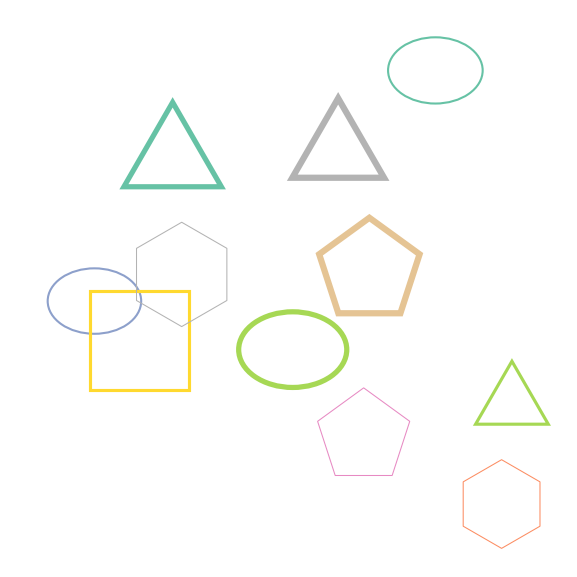[{"shape": "oval", "thickness": 1, "radius": 0.41, "center": [0.754, 0.877]}, {"shape": "triangle", "thickness": 2.5, "radius": 0.49, "center": [0.299, 0.724]}, {"shape": "hexagon", "thickness": 0.5, "radius": 0.38, "center": [0.869, 0.126]}, {"shape": "oval", "thickness": 1, "radius": 0.4, "center": [0.164, 0.478]}, {"shape": "pentagon", "thickness": 0.5, "radius": 0.42, "center": [0.63, 0.244]}, {"shape": "oval", "thickness": 2.5, "radius": 0.47, "center": [0.507, 0.394]}, {"shape": "triangle", "thickness": 1.5, "radius": 0.36, "center": [0.886, 0.301]}, {"shape": "square", "thickness": 1.5, "radius": 0.43, "center": [0.242, 0.409]}, {"shape": "pentagon", "thickness": 3, "radius": 0.46, "center": [0.64, 0.531]}, {"shape": "triangle", "thickness": 3, "radius": 0.46, "center": [0.586, 0.737]}, {"shape": "hexagon", "thickness": 0.5, "radius": 0.45, "center": [0.315, 0.524]}]